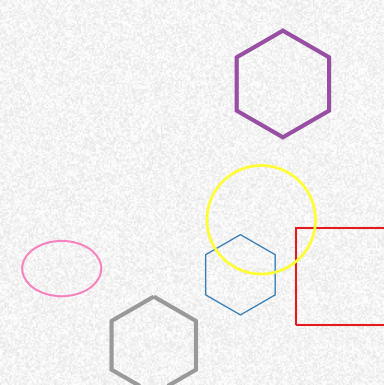[{"shape": "square", "thickness": 1.5, "radius": 0.62, "center": [0.893, 0.282]}, {"shape": "hexagon", "thickness": 1, "radius": 0.52, "center": [0.624, 0.286]}, {"shape": "hexagon", "thickness": 3, "radius": 0.69, "center": [0.735, 0.782]}, {"shape": "circle", "thickness": 2, "radius": 0.71, "center": [0.679, 0.429]}, {"shape": "oval", "thickness": 1.5, "radius": 0.51, "center": [0.16, 0.302]}, {"shape": "hexagon", "thickness": 3, "radius": 0.63, "center": [0.399, 0.103]}]